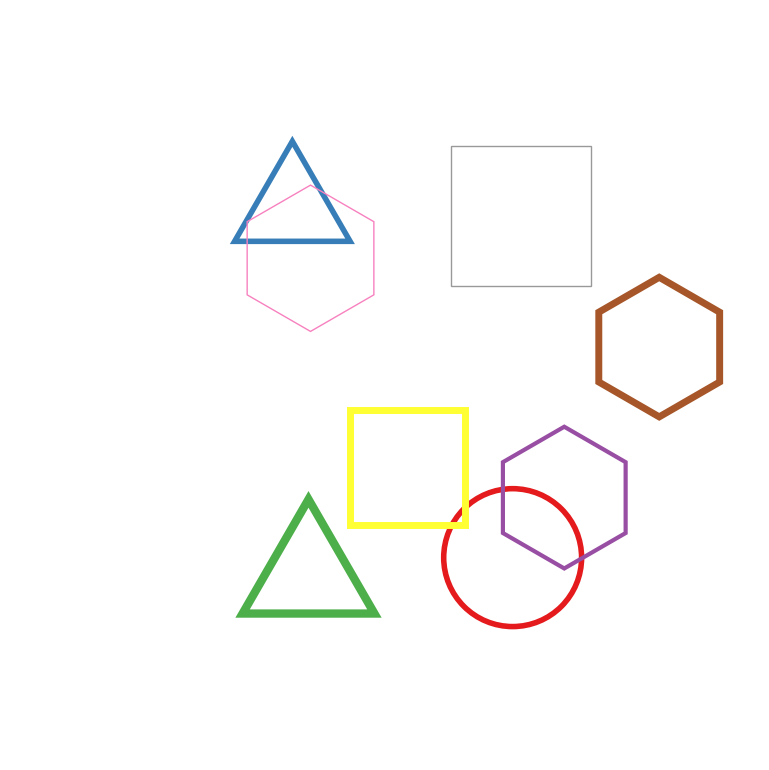[{"shape": "circle", "thickness": 2, "radius": 0.45, "center": [0.666, 0.276]}, {"shape": "triangle", "thickness": 2, "radius": 0.43, "center": [0.38, 0.73]}, {"shape": "triangle", "thickness": 3, "radius": 0.49, "center": [0.401, 0.253]}, {"shape": "hexagon", "thickness": 1.5, "radius": 0.46, "center": [0.733, 0.354]}, {"shape": "square", "thickness": 2.5, "radius": 0.37, "center": [0.529, 0.393]}, {"shape": "hexagon", "thickness": 2.5, "radius": 0.45, "center": [0.856, 0.549]}, {"shape": "hexagon", "thickness": 0.5, "radius": 0.47, "center": [0.403, 0.665]}, {"shape": "square", "thickness": 0.5, "radius": 0.45, "center": [0.677, 0.72]}]